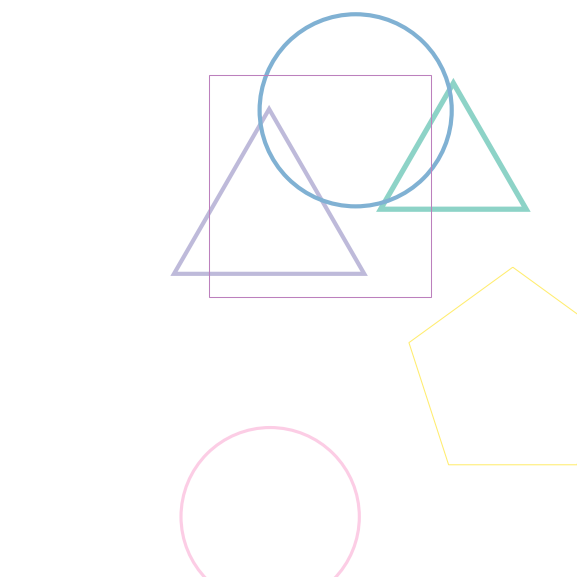[{"shape": "triangle", "thickness": 2.5, "radius": 0.73, "center": [0.785, 0.71]}, {"shape": "triangle", "thickness": 2, "radius": 0.95, "center": [0.466, 0.62]}, {"shape": "circle", "thickness": 2, "radius": 0.83, "center": [0.616, 0.808]}, {"shape": "circle", "thickness": 1.5, "radius": 0.77, "center": [0.468, 0.104]}, {"shape": "square", "thickness": 0.5, "radius": 0.96, "center": [0.555, 0.677]}, {"shape": "pentagon", "thickness": 0.5, "radius": 0.95, "center": [0.888, 0.347]}]